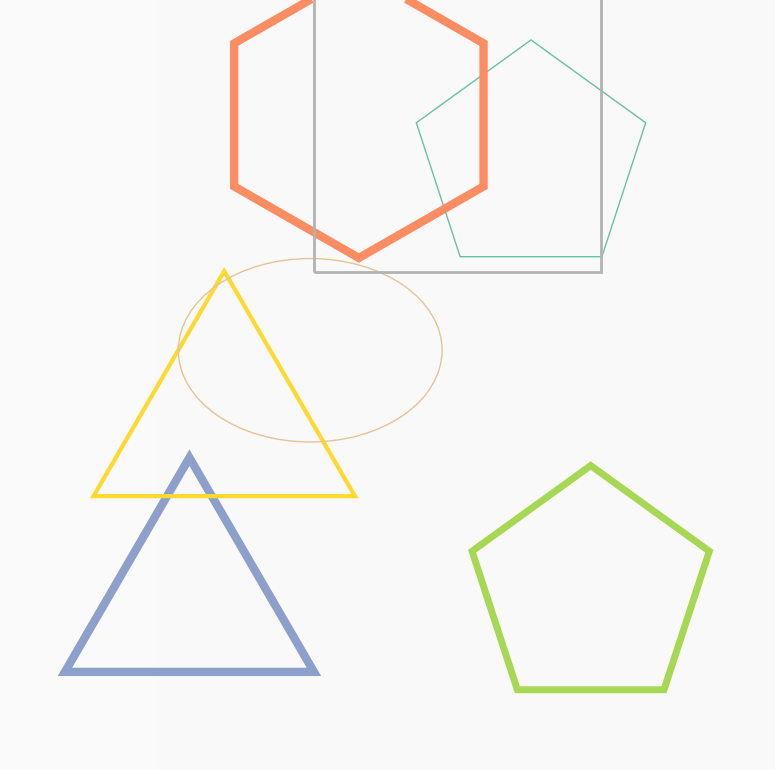[{"shape": "pentagon", "thickness": 0.5, "radius": 0.78, "center": [0.685, 0.793]}, {"shape": "hexagon", "thickness": 3, "radius": 0.93, "center": [0.463, 0.851]}, {"shape": "triangle", "thickness": 3, "radius": 0.93, "center": [0.244, 0.22]}, {"shape": "pentagon", "thickness": 2.5, "radius": 0.8, "center": [0.762, 0.234]}, {"shape": "triangle", "thickness": 1.5, "radius": 0.97, "center": [0.289, 0.453]}, {"shape": "oval", "thickness": 0.5, "radius": 0.85, "center": [0.4, 0.545]}, {"shape": "square", "thickness": 1, "radius": 0.92, "center": [0.59, 0.831]}]